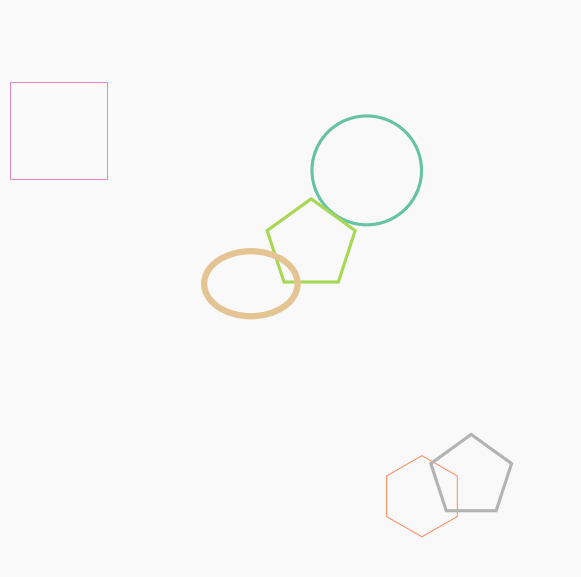[{"shape": "circle", "thickness": 1.5, "radius": 0.47, "center": [0.631, 0.704]}, {"shape": "hexagon", "thickness": 0.5, "radius": 0.35, "center": [0.726, 0.14]}, {"shape": "square", "thickness": 0.5, "radius": 0.42, "center": [0.101, 0.773]}, {"shape": "pentagon", "thickness": 1.5, "radius": 0.4, "center": [0.535, 0.575]}, {"shape": "oval", "thickness": 3, "radius": 0.4, "center": [0.432, 0.508]}, {"shape": "pentagon", "thickness": 1.5, "radius": 0.37, "center": [0.811, 0.174]}]